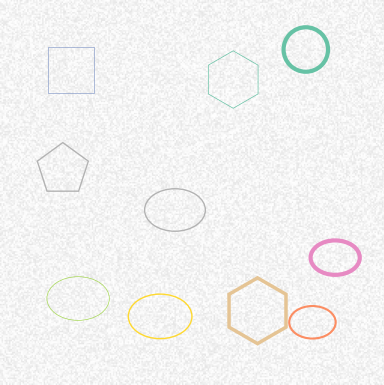[{"shape": "hexagon", "thickness": 0.5, "radius": 0.37, "center": [0.606, 0.793]}, {"shape": "circle", "thickness": 3, "radius": 0.29, "center": [0.794, 0.871]}, {"shape": "oval", "thickness": 1.5, "radius": 0.3, "center": [0.812, 0.163]}, {"shape": "square", "thickness": 0.5, "radius": 0.3, "center": [0.185, 0.817]}, {"shape": "oval", "thickness": 3, "radius": 0.32, "center": [0.871, 0.331]}, {"shape": "oval", "thickness": 0.5, "radius": 0.41, "center": [0.203, 0.225]}, {"shape": "oval", "thickness": 1, "radius": 0.41, "center": [0.416, 0.178]}, {"shape": "hexagon", "thickness": 2.5, "radius": 0.43, "center": [0.669, 0.193]}, {"shape": "pentagon", "thickness": 1, "radius": 0.35, "center": [0.163, 0.56]}, {"shape": "oval", "thickness": 1, "radius": 0.39, "center": [0.455, 0.455]}]